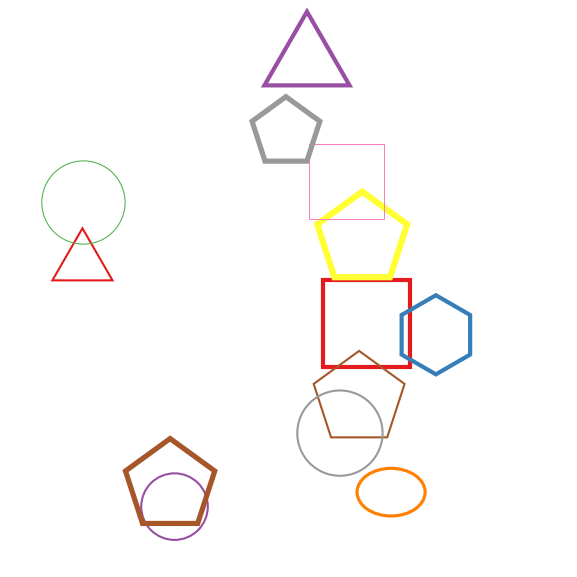[{"shape": "triangle", "thickness": 1, "radius": 0.3, "center": [0.143, 0.544]}, {"shape": "square", "thickness": 2, "radius": 0.38, "center": [0.635, 0.439]}, {"shape": "hexagon", "thickness": 2, "radius": 0.34, "center": [0.755, 0.419]}, {"shape": "circle", "thickness": 0.5, "radius": 0.36, "center": [0.144, 0.648]}, {"shape": "triangle", "thickness": 2, "radius": 0.43, "center": [0.532, 0.894]}, {"shape": "circle", "thickness": 1, "radius": 0.29, "center": [0.302, 0.122]}, {"shape": "oval", "thickness": 1.5, "radius": 0.29, "center": [0.677, 0.147]}, {"shape": "pentagon", "thickness": 3, "radius": 0.41, "center": [0.627, 0.585]}, {"shape": "pentagon", "thickness": 2.5, "radius": 0.41, "center": [0.295, 0.158]}, {"shape": "pentagon", "thickness": 1, "radius": 0.41, "center": [0.622, 0.309]}, {"shape": "square", "thickness": 0.5, "radius": 0.32, "center": [0.6, 0.685]}, {"shape": "circle", "thickness": 1, "radius": 0.37, "center": [0.589, 0.249]}, {"shape": "pentagon", "thickness": 2.5, "radius": 0.31, "center": [0.495, 0.77]}]